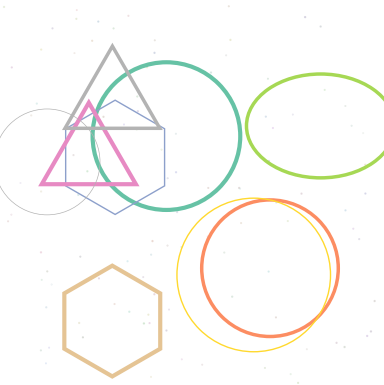[{"shape": "circle", "thickness": 3, "radius": 0.96, "center": [0.432, 0.646]}, {"shape": "circle", "thickness": 2.5, "radius": 0.89, "center": [0.701, 0.303]}, {"shape": "hexagon", "thickness": 1, "radius": 0.74, "center": [0.299, 0.591]}, {"shape": "triangle", "thickness": 3, "radius": 0.71, "center": [0.231, 0.592]}, {"shape": "oval", "thickness": 2.5, "radius": 0.96, "center": [0.833, 0.673]}, {"shape": "circle", "thickness": 1, "radius": 1.0, "center": [0.659, 0.286]}, {"shape": "hexagon", "thickness": 3, "radius": 0.72, "center": [0.292, 0.166]}, {"shape": "triangle", "thickness": 2.5, "radius": 0.71, "center": [0.292, 0.738]}, {"shape": "circle", "thickness": 0.5, "radius": 0.69, "center": [0.122, 0.579]}]